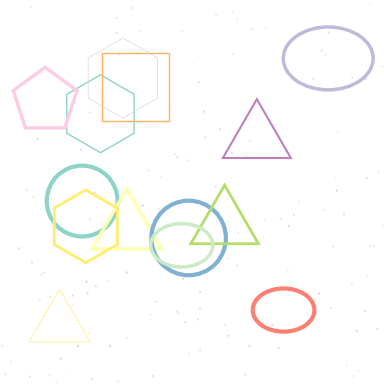[{"shape": "hexagon", "thickness": 1, "radius": 0.51, "center": [0.261, 0.705]}, {"shape": "circle", "thickness": 3, "radius": 0.46, "center": [0.213, 0.478]}, {"shape": "triangle", "thickness": 2.5, "radius": 0.52, "center": [0.329, 0.405]}, {"shape": "oval", "thickness": 2.5, "radius": 0.58, "center": [0.852, 0.848]}, {"shape": "oval", "thickness": 3, "radius": 0.4, "center": [0.736, 0.195]}, {"shape": "circle", "thickness": 3, "radius": 0.48, "center": [0.49, 0.382]}, {"shape": "square", "thickness": 1, "radius": 0.44, "center": [0.352, 0.773]}, {"shape": "triangle", "thickness": 2, "radius": 0.51, "center": [0.583, 0.418]}, {"shape": "pentagon", "thickness": 2.5, "radius": 0.43, "center": [0.117, 0.738]}, {"shape": "hexagon", "thickness": 0.5, "radius": 0.52, "center": [0.319, 0.797]}, {"shape": "triangle", "thickness": 1.5, "radius": 0.51, "center": [0.667, 0.641]}, {"shape": "oval", "thickness": 2.5, "radius": 0.4, "center": [0.472, 0.363]}, {"shape": "hexagon", "thickness": 2, "radius": 0.47, "center": [0.223, 0.412]}, {"shape": "triangle", "thickness": 0.5, "radius": 0.46, "center": [0.155, 0.158]}]